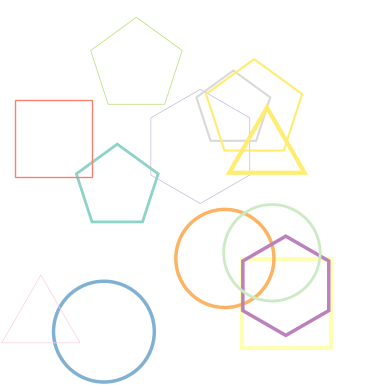[{"shape": "pentagon", "thickness": 2, "radius": 0.56, "center": [0.305, 0.514]}, {"shape": "square", "thickness": 3, "radius": 0.58, "center": [0.744, 0.211]}, {"shape": "hexagon", "thickness": 0.5, "radius": 0.74, "center": [0.52, 0.62]}, {"shape": "square", "thickness": 1, "radius": 0.5, "center": [0.138, 0.64]}, {"shape": "circle", "thickness": 2.5, "radius": 0.65, "center": [0.27, 0.139]}, {"shape": "circle", "thickness": 2.5, "radius": 0.64, "center": [0.584, 0.329]}, {"shape": "pentagon", "thickness": 0.5, "radius": 0.62, "center": [0.354, 0.83]}, {"shape": "triangle", "thickness": 0.5, "radius": 0.59, "center": [0.106, 0.168]}, {"shape": "pentagon", "thickness": 1.5, "radius": 0.5, "center": [0.606, 0.716]}, {"shape": "hexagon", "thickness": 2.5, "radius": 0.64, "center": [0.742, 0.258]}, {"shape": "circle", "thickness": 2, "radius": 0.63, "center": [0.706, 0.343]}, {"shape": "pentagon", "thickness": 1.5, "radius": 0.66, "center": [0.66, 0.715]}, {"shape": "triangle", "thickness": 3, "radius": 0.56, "center": [0.693, 0.608]}]